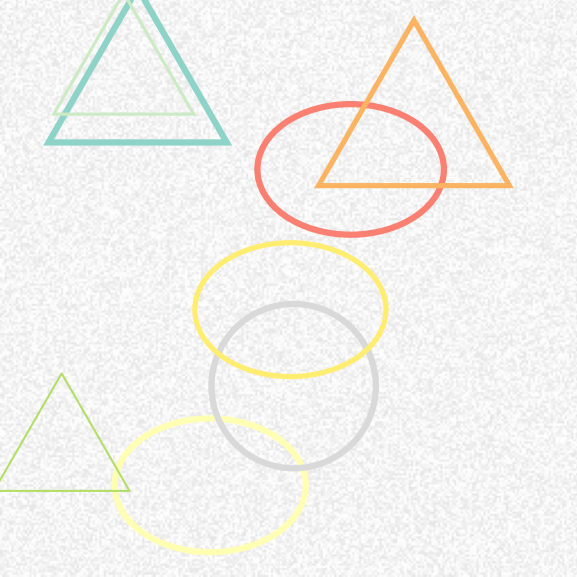[{"shape": "triangle", "thickness": 3, "radius": 0.89, "center": [0.238, 0.842]}, {"shape": "oval", "thickness": 3, "radius": 0.83, "center": [0.364, 0.159]}, {"shape": "oval", "thickness": 3, "radius": 0.81, "center": [0.607, 0.706]}, {"shape": "triangle", "thickness": 2.5, "radius": 0.95, "center": [0.717, 0.773]}, {"shape": "triangle", "thickness": 1, "radius": 0.68, "center": [0.107, 0.217]}, {"shape": "circle", "thickness": 3, "radius": 0.71, "center": [0.509, 0.331]}, {"shape": "triangle", "thickness": 1.5, "radius": 0.7, "center": [0.214, 0.871]}, {"shape": "oval", "thickness": 2.5, "radius": 0.83, "center": [0.503, 0.463]}]